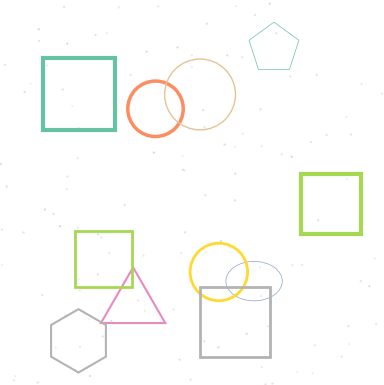[{"shape": "square", "thickness": 3, "radius": 0.47, "center": [0.206, 0.755]}, {"shape": "pentagon", "thickness": 0.5, "radius": 0.34, "center": [0.712, 0.874]}, {"shape": "circle", "thickness": 2.5, "radius": 0.36, "center": [0.404, 0.717]}, {"shape": "oval", "thickness": 0.5, "radius": 0.37, "center": [0.66, 0.27]}, {"shape": "triangle", "thickness": 1.5, "radius": 0.48, "center": [0.346, 0.209]}, {"shape": "square", "thickness": 3, "radius": 0.39, "center": [0.86, 0.471]}, {"shape": "square", "thickness": 2, "radius": 0.37, "center": [0.268, 0.327]}, {"shape": "circle", "thickness": 2, "radius": 0.37, "center": [0.568, 0.294]}, {"shape": "circle", "thickness": 1, "radius": 0.46, "center": [0.52, 0.755]}, {"shape": "square", "thickness": 2, "radius": 0.45, "center": [0.611, 0.163]}, {"shape": "hexagon", "thickness": 1.5, "radius": 0.41, "center": [0.204, 0.115]}]